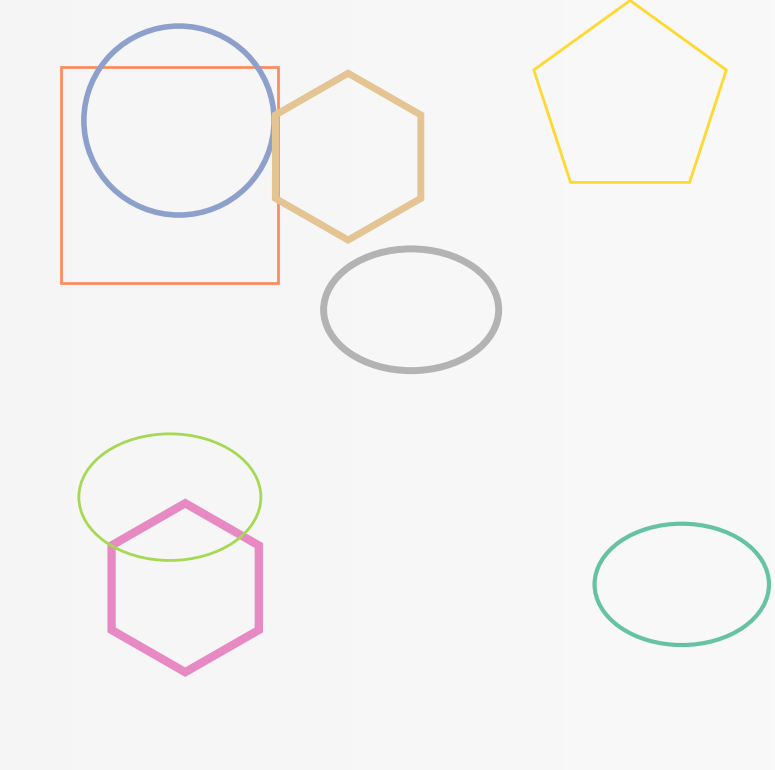[{"shape": "oval", "thickness": 1.5, "radius": 0.56, "center": [0.88, 0.241]}, {"shape": "square", "thickness": 1, "radius": 0.7, "center": [0.219, 0.772]}, {"shape": "circle", "thickness": 2, "radius": 0.61, "center": [0.231, 0.843]}, {"shape": "hexagon", "thickness": 3, "radius": 0.55, "center": [0.239, 0.237]}, {"shape": "oval", "thickness": 1, "radius": 0.59, "center": [0.219, 0.354]}, {"shape": "pentagon", "thickness": 1, "radius": 0.65, "center": [0.813, 0.869]}, {"shape": "hexagon", "thickness": 2.5, "radius": 0.54, "center": [0.449, 0.797]}, {"shape": "oval", "thickness": 2.5, "radius": 0.56, "center": [0.531, 0.598]}]